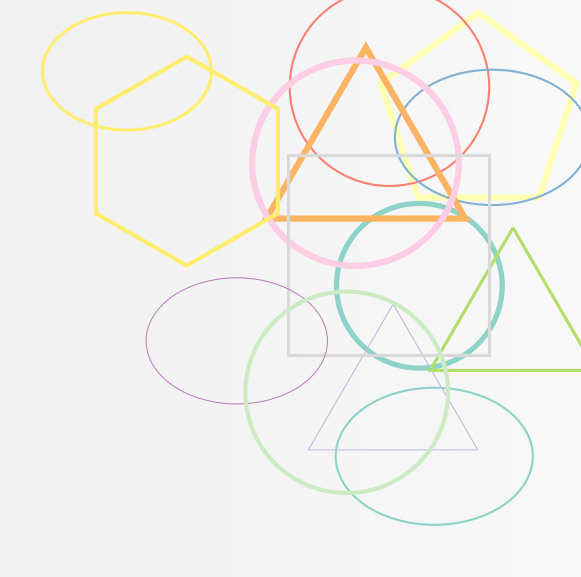[{"shape": "oval", "thickness": 1, "radius": 0.85, "center": [0.747, 0.209]}, {"shape": "circle", "thickness": 2.5, "radius": 0.71, "center": [0.721, 0.504]}, {"shape": "pentagon", "thickness": 3, "radius": 0.88, "center": [0.823, 0.8]}, {"shape": "triangle", "thickness": 0.5, "radius": 0.84, "center": [0.676, 0.304]}, {"shape": "circle", "thickness": 1, "radius": 0.86, "center": [0.67, 0.849]}, {"shape": "oval", "thickness": 1, "radius": 0.84, "center": [0.847, 0.761]}, {"shape": "triangle", "thickness": 3, "radius": 0.99, "center": [0.629, 0.719]}, {"shape": "triangle", "thickness": 1.5, "radius": 0.82, "center": [0.883, 0.44]}, {"shape": "circle", "thickness": 3, "radius": 0.89, "center": [0.612, 0.717]}, {"shape": "square", "thickness": 1.5, "radius": 0.86, "center": [0.668, 0.558]}, {"shape": "oval", "thickness": 0.5, "radius": 0.78, "center": [0.407, 0.409]}, {"shape": "circle", "thickness": 2, "radius": 0.87, "center": [0.597, 0.32]}, {"shape": "hexagon", "thickness": 2, "radius": 0.9, "center": [0.322, 0.72]}, {"shape": "oval", "thickness": 1.5, "radius": 0.73, "center": [0.218, 0.876]}]